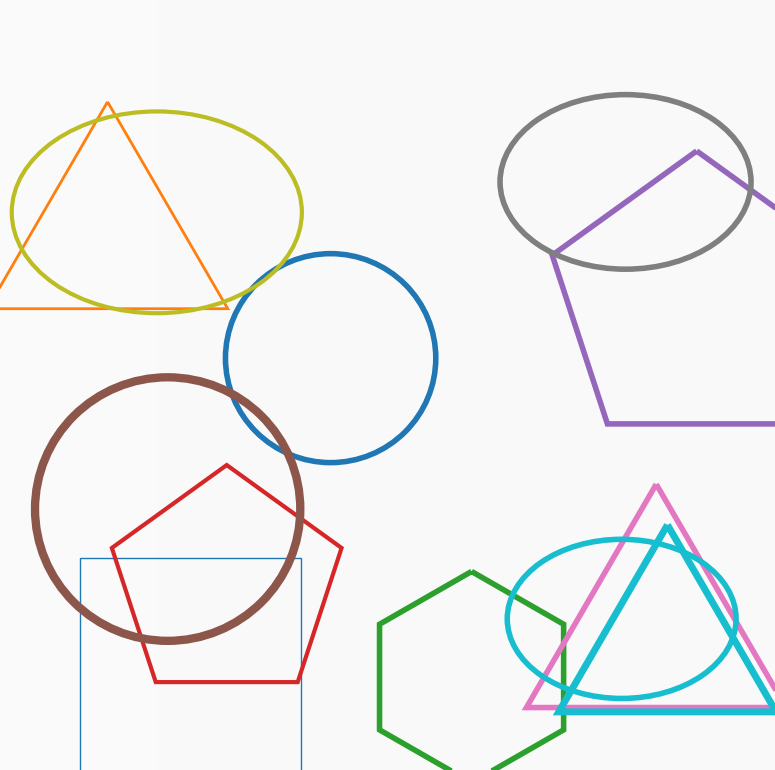[{"shape": "square", "thickness": 0.5, "radius": 0.71, "center": [0.246, 0.133]}, {"shape": "circle", "thickness": 2, "radius": 0.68, "center": [0.427, 0.535]}, {"shape": "triangle", "thickness": 1, "radius": 0.9, "center": [0.139, 0.689]}, {"shape": "hexagon", "thickness": 2, "radius": 0.69, "center": [0.608, 0.121]}, {"shape": "pentagon", "thickness": 1.5, "radius": 0.78, "center": [0.293, 0.24]}, {"shape": "pentagon", "thickness": 2, "radius": 0.98, "center": [0.899, 0.608]}, {"shape": "circle", "thickness": 3, "radius": 0.86, "center": [0.216, 0.339]}, {"shape": "triangle", "thickness": 2, "radius": 0.97, "center": [0.847, 0.178]}, {"shape": "oval", "thickness": 2, "radius": 0.81, "center": [0.807, 0.764]}, {"shape": "oval", "thickness": 1.5, "radius": 0.94, "center": [0.202, 0.724]}, {"shape": "triangle", "thickness": 2.5, "radius": 0.81, "center": [0.861, 0.156]}, {"shape": "oval", "thickness": 2, "radius": 0.74, "center": [0.802, 0.196]}]